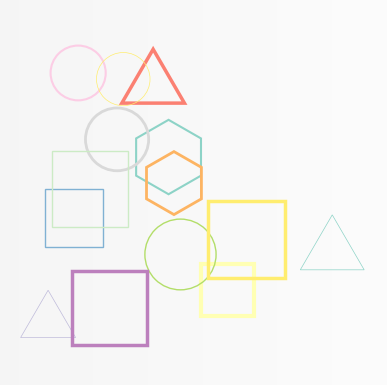[{"shape": "hexagon", "thickness": 1.5, "radius": 0.48, "center": [0.435, 0.592]}, {"shape": "triangle", "thickness": 0.5, "radius": 0.48, "center": [0.857, 0.347]}, {"shape": "square", "thickness": 3, "radius": 0.34, "center": [0.587, 0.247]}, {"shape": "triangle", "thickness": 0.5, "radius": 0.41, "center": [0.124, 0.164]}, {"shape": "triangle", "thickness": 2.5, "radius": 0.47, "center": [0.395, 0.779]}, {"shape": "square", "thickness": 1, "radius": 0.37, "center": [0.192, 0.433]}, {"shape": "hexagon", "thickness": 2, "radius": 0.41, "center": [0.449, 0.524]}, {"shape": "circle", "thickness": 1, "radius": 0.46, "center": [0.466, 0.339]}, {"shape": "circle", "thickness": 1.5, "radius": 0.36, "center": [0.202, 0.81]}, {"shape": "circle", "thickness": 2, "radius": 0.41, "center": [0.302, 0.638]}, {"shape": "square", "thickness": 2.5, "radius": 0.48, "center": [0.283, 0.201]}, {"shape": "square", "thickness": 1, "radius": 0.49, "center": [0.233, 0.51]}, {"shape": "square", "thickness": 2.5, "radius": 0.5, "center": [0.636, 0.379]}, {"shape": "circle", "thickness": 0.5, "radius": 0.35, "center": [0.318, 0.795]}]